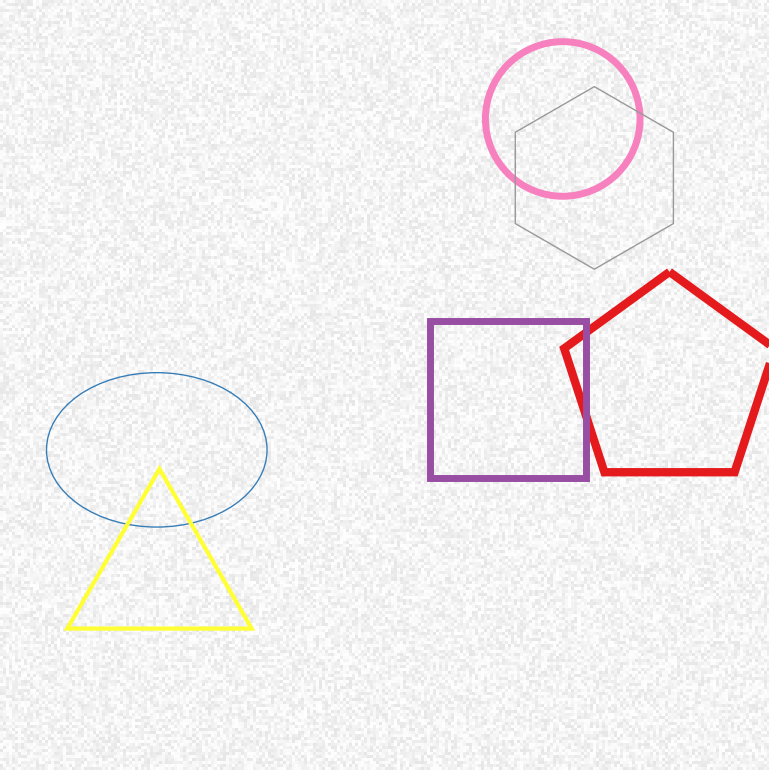[{"shape": "pentagon", "thickness": 3, "radius": 0.72, "center": [0.869, 0.503]}, {"shape": "oval", "thickness": 0.5, "radius": 0.72, "center": [0.204, 0.416]}, {"shape": "square", "thickness": 2.5, "radius": 0.51, "center": [0.66, 0.481]}, {"shape": "triangle", "thickness": 1.5, "radius": 0.69, "center": [0.207, 0.253]}, {"shape": "circle", "thickness": 2.5, "radius": 0.5, "center": [0.731, 0.846]}, {"shape": "hexagon", "thickness": 0.5, "radius": 0.59, "center": [0.772, 0.769]}]